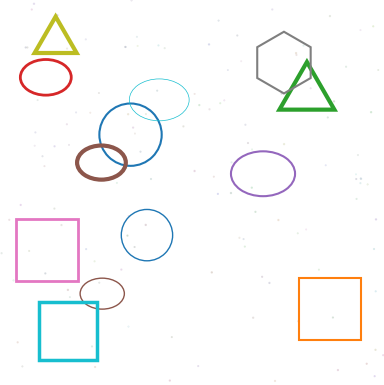[{"shape": "circle", "thickness": 1, "radius": 0.33, "center": [0.382, 0.389]}, {"shape": "circle", "thickness": 1.5, "radius": 0.4, "center": [0.339, 0.65]}, {"shape": "square", "thickness": 1.5, "radius": 0.4, "center": [0.857, 0.198]}, {"shape": "triangle", "thickness": 3, "radius": 0.41, "center": [0.797, 0.756]}, {"shape": "oval", "thickness": 2, "radius": 0.33, "center": [0.119, 0.799]}, {"shape": "oval", "thickness": 1.5, "radius": 0.42, "center": [0.683, 0.549]}, {"shape": "oval", "thickness": 3, "radius": 0.32, "center": [0.264, 0.578]}, {"shape": "oval", "thickness": 1, "radius": 0.29, "center": [0.266, 0.237]}, {"shape": "square", "thickness": 2, "radius": 0.4, "center": [0.122, 0.35]}, {"shape": "hexagon", "thickness": 1.5, "radius": 0.4, "center": [0.738, 0.837]}, {"shape": "triangle", "thickness": 3, "radius": 0.32, "center": [0.144, 0.894]}, {"shape": "oval", "thickness": 0.5, "radius": 0.39, "center": [0.414, 0.741]}, {"shape": "square", "thickness": 2.5, "radius": 0.38, "center": [0.176, 0.14]}]